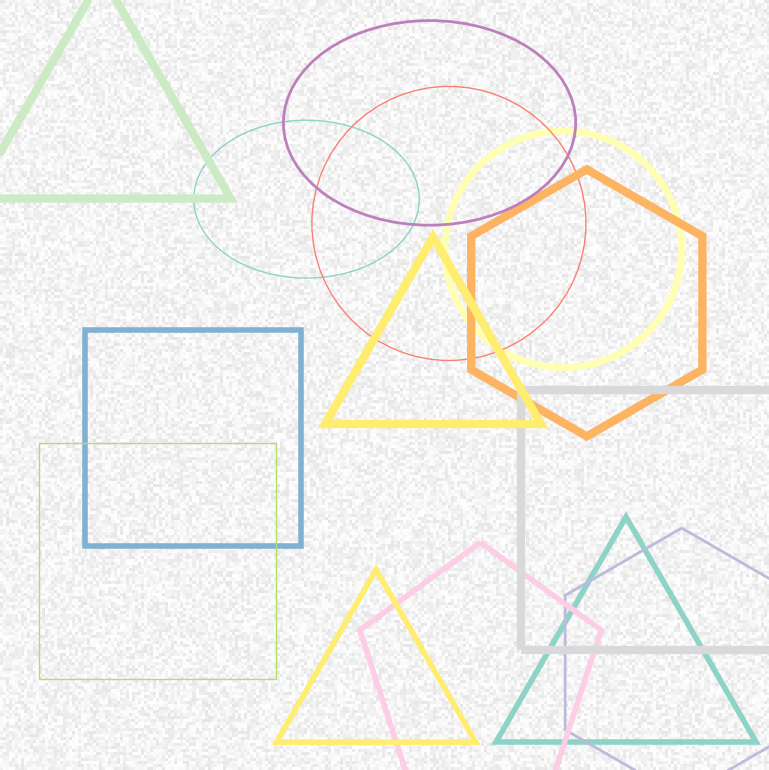[{"shape": "triangle", "thickness": 2, "radius": 0.97, "center": [0.813, 0.134]}, {"shape": "oval", "thickness": 0.5, "radius": 0.73, "center": [0.398, 0.741]}, {"shape": "circle", "thickness": 2.5, "radius": 0.77, "center": [0.732, 0.676]}, {"shape": "hexagon", "thickness": 1, "radius": 0.87, "center": [0.885, 0.139]}, {"shape": "circle", "thickness": 0.5, "radius": 0.89, "center": [0.583, 0.71]}, {"shape": "square", "thickness": 2, "radius": 0.7, "center": [0.25, 0.431]}, {"shape": "hexagon", "thickness": 3, "radius": 0.87, "center": [0.762, 0.607]}, {"shape": "square", "thickness": 0.5, "radius": 0.77, "center": [0.204, 0.271]}, {"shape": "pentagon", "thickness": 2, "radius": 0.82, "center": [0.624, 0.131]}, {"shape": "square", "thickness": 3, "radius": 0.84, "center": [0.845, 0.325]}, {"shape": "oval", "thickness": 1, "radius": 0.95, "center": [0.558, 0.84]}, {"shape": "triangle", "thickness": 3, "radius": 0.96, "center": [0.133, 0.838]}, {"shape": "triangle", "thickness": 2, "radius": 0.75, "center": [0.488, 0.111]}, {"shape": "triangle", "thickness": 3, "radius": 0.81, "center": [0.562, 0.53]}]